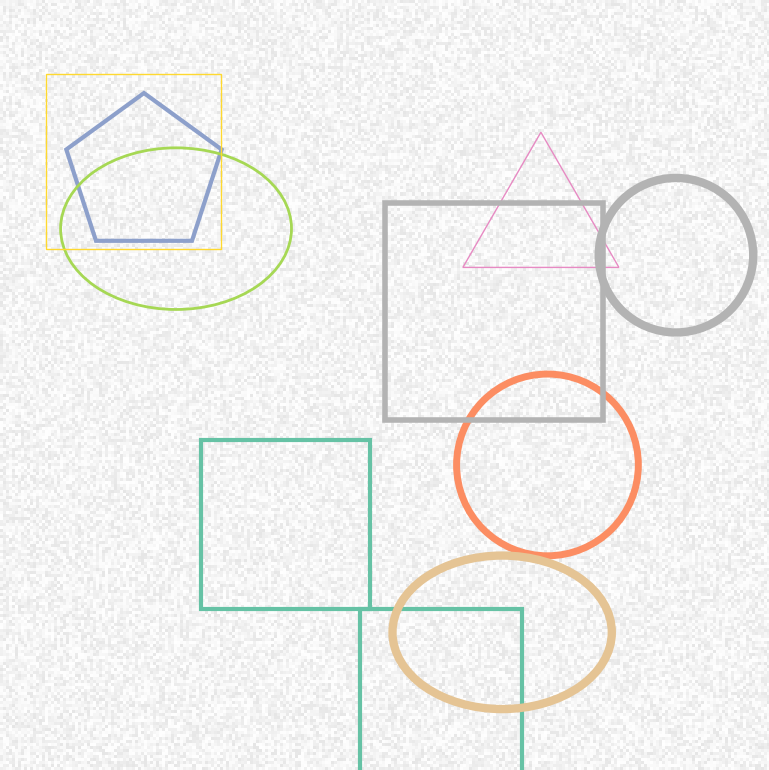[{"shape": "square", "thickness": 1.5, "radius": 0.55, "center": [0.371, 0.319]}, {"shape": "square", "thickness": 1.5, "radius": 0.53, "center": [0.573, 0.103]}, {"shape": "circle", "thickness": 2.5, "radius": 0.59, "center": [0.711, 0.396]}, {"shape": "pentagon", "thickness": 1.5, "radius": 0.53, "center": [0.187, 0.773]}, {"shape": "triangle", "thickness": 0.5, "radius": 0.59, "center": [0.702, 0.711]}, {"shape": "oval", "thickness": 1, "radius": 0.75, "center": [0.229, 0.703]}, {"shape": "square", "thickness": 0.5, "radius": 0.57, "center": [0.173, 0.79]}, {"shape": "oval", "thickness": 3, "radius": 0.71, "center": [0.652, 0.179]}, {"shape": "circle", "thickness": 3, "radius": 0.5, "center": [0.878, 0.669]}, {"shape": "square", "thickness": 2, "radius": 0.71, "center": [0.641, 0.596]}]